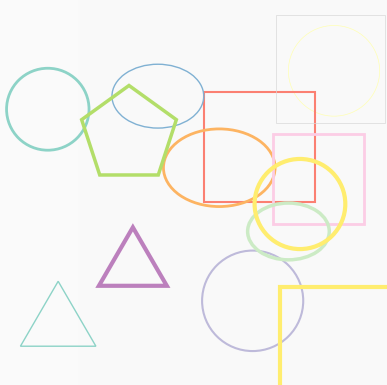[{"shape": "circle", "thickness": 2, "radius": 0.53, "center": [0.123, 0.716]}, {"shape": "triangle", "thickness": 1, "radius": 0.56, "center": [0.15, 0.157]}, {"shape": "circle", "thickness": 0.5, "radius": 0.59, "center": [0.862, 0.816]}, {"shape": "circle", "thickness": 1.5, "radius": 0.65, "center": [0.652, 0.219]}, {"shape": "square", "thickness": 1.5, "radius": 0.71, "center": [0.669, 0.618]}, {"shape": "oval", "thickness": 1, "radius": 0.59, "center": [0.407, 0.75]}, {"shape": "oval", "thickness": 2, "radius": 0.72, "center": [0.566, 0.564]}, {"shape": "pentagon", "thickness": 2.5, "radius": 0.64, "center": [0.333, 0.649]}, {"shape": "square", "thickness": 2, "radius": 0.59, "center": [0.822, 0.535]}, {"shape": "square", "thickness": 0.5, "radius": 0.7, "center": [0.852, 0.821]}, {"shape": "triangle", "thickness": 3, "radius": 0.51, "center": [0.343, 0.308]}, {"shape": "oval", "thickness": 2.5, "radius": 0.53, "center": [0.744, 0.399]}, {"shape": "circle", "thickness": 3, "radius": 0.59, "center": [0.774, 0.47]}, {"shape": "square", "thickness": 3, "radius": 0.72, "center": [0.868, 0.11]}]